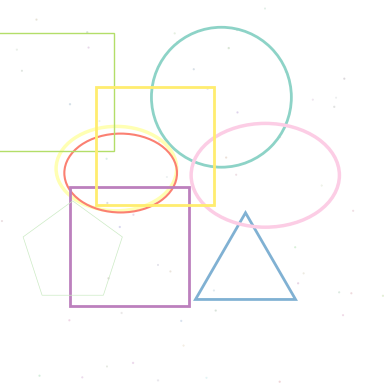[{"shape": "circle", "thickness": 2, "radius": 0.91, "center": [0.575, 0.747]}, {"shape": "oval", "thickness": 2.5, "radius": 0.78, "center": [0.302, 0.562]}, {"shape": "oval", "thickness": 1.5, "radius": 0.73, "center": [0.313, 0.551]}, {"shape": "triangle", "thickness": 2, "radius": 0.75, "center": [0.638, 0.297]}, {"shape": "square", "thickness": 1, "radius": 0.77, "center": [0.142, 0.76]}, {"shape": "oval", "thickness": 2.5, "radius": 0.96, "center": [0.689, 0.545]}, {"shape": "square", "thickness": 2, "radius": 0.77, "center": [0.337, 0.36]}, {"shape": "pentagon", "thickness": 0.5, "radius": 0.68, "center": [0.189, 0.343]}, {"shape": "square", "thickness": 2, "radius": 0.76, "center": [0.403, 0.621]}]